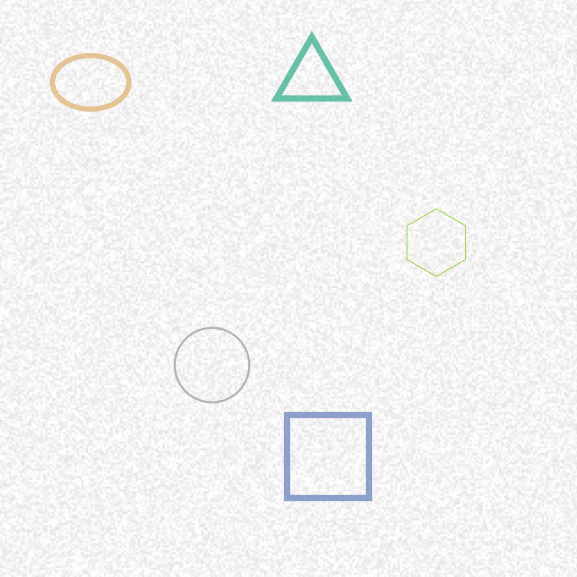[{"shape": "triangle", "thickness": 3, "radius": 0.35, "center": [0.54, 0.864]}, {"shape": "square", "thickness": 3, "radius": 0.36, "center": [0.568, 0.209]}, {"shape": "hexagon", "thickness": 0.5, "radius": 0.29, "center": [0.755, 0.579]}, {"shape": "oval", "thickness": 2.5, "radius": 0.33, "center": [0.157, 0.857]}, {"shape": "circle", "thickness": 1, "radius": 0.32, "center": [0.367, 0.367]}]